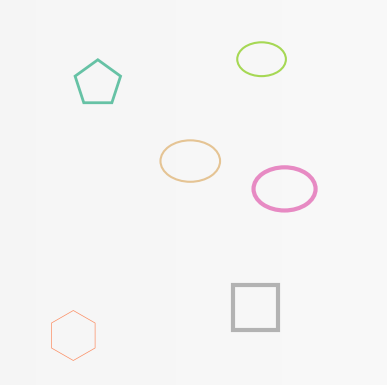[{"shape": "pentagon", "thickness": 2, "radius": 0.31, "center": [0.252, 0.783]}, {"shape": "hexagon", "thickness": 0.5, "radius": 0.32, "center": [0.189, 0.129]}, {"shape": "oval", "thickness": 3, "radius": 0.4, "center": [0.734, 0.509]}, {"shape": "oval", "thickness": 1.5, "radius": 0.31, "center": [0.675, 0.846]}, {"shape": "oval", "thickness": 1.5, "radius": 0.38, "center": [0.491, 0.582]}, {"shape": "square", "thickness": 3, "radius": 0.29, "center": [0.66, 0.201]}]